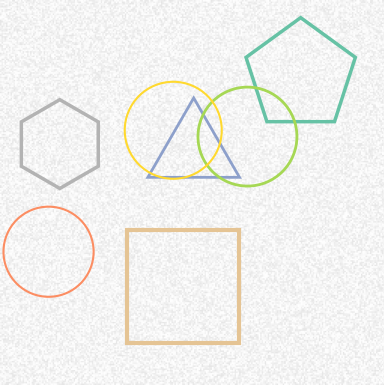[{"shape": "pentagon", "thickness": 2.5, "radius": 0.75, "center": [0.781, 0.805]}, {"shape": "circle", "thickness": 1.5, "radius": 0.59, "center": [0.126, 0.346]}, {"shape": "triangle", "thickness": 2, "radius": 0.69, "center": [0.503, 0.608]}, {"shape": "circle", "thickness": 2, "radius": 0.64, "center": [0.643, 0.645]}, {"shape": "circle", "thickness": 1.5, "radius": 0.63, "center": [0.45, 0.662]}, {"shape": "square", "thickness": 3, "radius": 0.73, "center": [0.476, 0.256]}, {"shape": "hexagon", "thickness": 2.5, "radius": 0.58, "center": [0.155, 0.626]}]